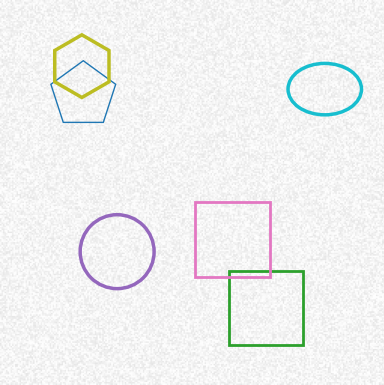[{"shape": "pentagon", "thickness": 1, "radius": 0.44, "center": [0.216, 0.754]}, {"shape": "square", "thickness": 2, "radius": 0.48, "center": [0.691, 0.2]}, {"shape": "circle", "thickness": 2.5, "radius": 0.48, "center": [0.304, 0.346]}, {"shape": "square", "thickness": 2, "radius": 0.49, "center": [0.604, 0.378]}, {"shape": "hexagon", "thickness": 2.5, "radius": 0.41, "center": [0.213, 0.828]}, {"shape": "oval", "thickness": 2.5, "radius": 0.48, "center": [0.844, 0.769]}]